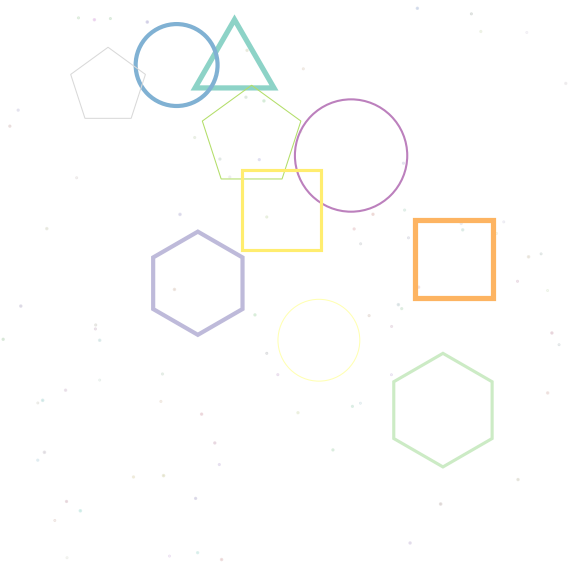[{"shape": "triangle", "thickness": 2.5, "radius": 0.39, "center": [0.406, 0.886]}, {"shape": "circle", "thickness": 0.5, "radius": 0.35, "center": [0.552, 0.41]}, {"shape": "hexagon", "thickness": 2, "radius": 0.45, "center": [0.343, 0.509]}, {"shape": "circle", "thickness": 2, "radius": 0.35, "center": [0.306, 0.887]}, {"shape": "square", "thickness": 2.5, "radius": 0.34, "center": [0.787, 0.551]}, {"shape": "pentagon", "thickness": 0.5, "radius": 0.45, "center": [0.436, 0.762]}, {"shape": "pentagon", "thickness": 0.5, "radius": 0.34, "center": [0.187, 0.849]}, {"shape": "circle", "thickness": 1, "radius": 0.49, "center": [0.608, 0.73]}, {"shape": "hexagon", "thickness": 1.5, "radius": 0.49, "center": [0.767, 0.289]}, {"shape": "square", "thickness": 1.5, "radius": 0.34, "center": [0.487, 0.635]}]